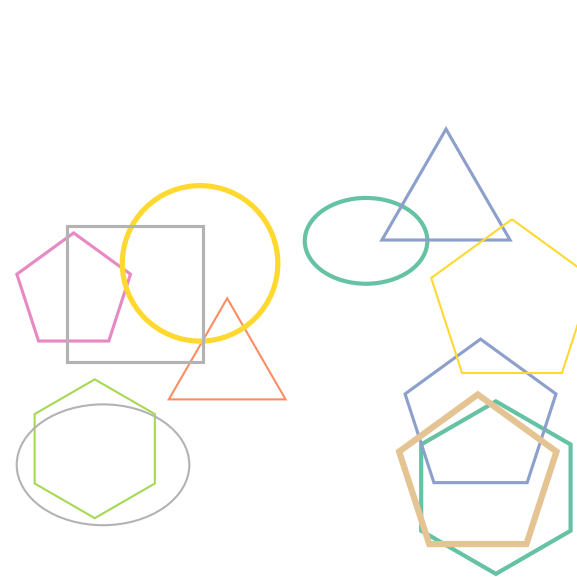[{"shape": "hexagon", "thickness": 2, "radius": 0.75, "center": [0.859, 0.155]}, {"shape": "oval", "thickness": 2, "radius": 0.53, "center": [0.634, 0.582]}, {"shape": "triangle", "thickness": 1, "radius": 0.58, "center": [0.393, 0.366]}, {"shape": "triangle", "thickness": 1.5, "radius": 0.64, "center": [0.772, 0.648]}, {"shape": "pentagon", "thickness": 1.5, "radius": 0.69, "center": [0.832, 0.275]}, {"shape": "pentagon", "thickness": 1.5, "radius": 0.52, "center": [0.128, 0.492]}, {"shape": "hexagon", "thickness": 1, "radius": 0.6, "center": [0.164, 0.222]}, {"shape": "pentagon", "thickness": 1, "radius": 0.74, "center": [0.887, 0.472]}, {"shape": "circle", "thickness": 2.5, "radius": 0.67, "center": [0.346, 0.543]}, {"shape": "pentagon", "thickness": 3, "radius": 0.72, "center": [0.827, 0.173]}, {"shape": "square", "thickness": 1.5, "radius": 0.59, "center": [0.234, 0.49]}, {"shape": "oval", "thickness": 1, "radius": 0.75, "center": [0.178, 0.194]}]